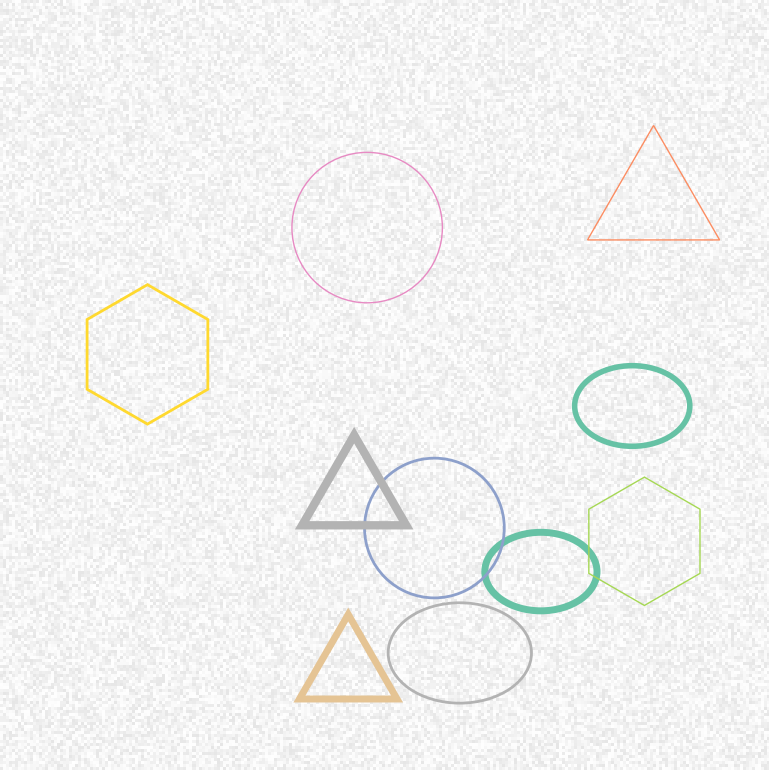[{"shape": "oval", "thickness": 2, "radius": 0.37, "center": [0.821, 0.473]}, {"shape": "oval", "thickness": 2.5, "radius": 0.36, "center": [0.702, 0.258]}, {"shape": "triangle", "thickness": 0.5, "radius": 0.5, "center": [0.849, 0.738]}, {"shape": "circle", "thickness": 1, "radius": 0.45, "center": [0.564, 0.314]}, {"shape": "circle", "thickness": 0.5, "radius": 0.49, "center": [0.477, 0.704]}, {"shape": "hexagon", "thickness": 0.5, "radius": 0.42, "center": [0.837, 0.297]}, {"shape": "hexagon", "thickness": 1, "radius": 0.45, "center": [0.192, 0.54]}, {"shape": "triangle", "thickness": 2.5, "radius": 0.37, "center": [0.452, 0.129]}, {"shape": "triangle", "thickness": 3, "radius": 0.39, "center": [0.46, 0.357]}, {"shape": "oval", "thickness": 1, "radius": 0.47, "center": [0.597, 0.152]}]